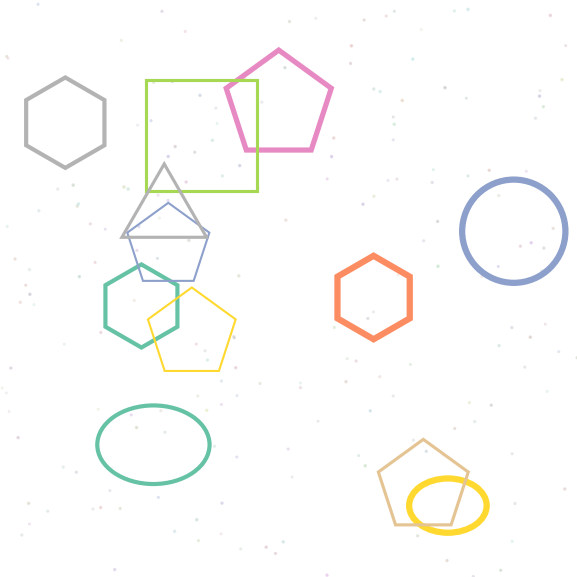[{"shape": "hexagon", "thickness": 2, "radius": 0.36, "center": [0.245, 0.469]}, {"shape": "oval", "thickness": 2, "radius": 0.49, "center": [0.266, 0.229]}, {"shape": "hexagon", "thickness": 3, "radius": 0.36, "center": [0.647, 0.484]}, {"shape": "pentagon", "thickness": 1, "radius": 0.37, "center": [0.291, 0.573]}, {"shape": "circle", "thickness": 3, "radius": 0.45, "center": [0.89, 0.599]}, {"shape": "pentagon", "thickness": 2.5, "radius": 0.48, "center": [0.483, 0.817]}, {"shape": "square", "thickness": 1.5, "radius": 0.48, "center": [0.349, 0.764]}, {"shape": "oval", "thickness": 3, "radius": 0.34, "center": [0.776, 0.124]}, {"shape": "pentagon", "thickness": 1, "radius": 0.4, "center": [0.332, 0.421]}, {"shape": "pentagon", "thickness": 1.5, "radius": 0.41, "center": [0.733, 0.156]}, {"shape": "hexagon", "thickness": 2, "radius": 0.39, "center": [0.113, 0.787]}, {"shape": "triangle", "thickness": 1.5, "radius": 0.42, "center": [0.284, 0.631]}]